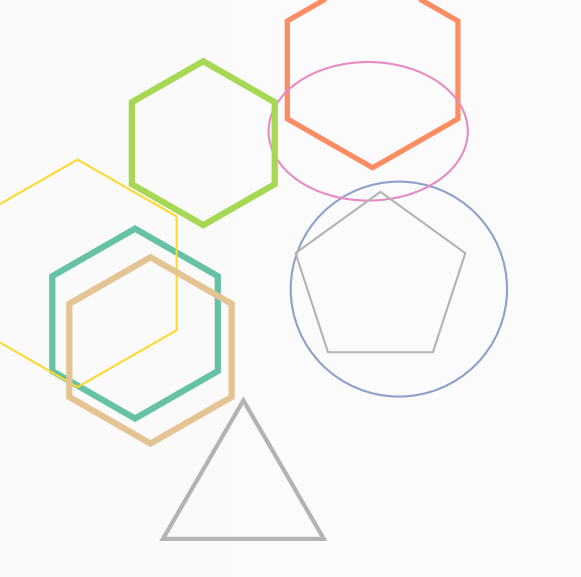[{"shape": "hexagon", "thickness": 3, "radius": 0.82, "center": [0.232, 0.439]}, {"shape": "hexagon", "thickness": 2.5, "radius": 0.85, "center": [0.641, 0.878]}, {"shape": "circle", "thickness": 1, "radius": 0.93, "center": [0.686, 0.499]}, {"shape": "oval", "thickness": 1, "radius": 0.86, "center": [0.633, 0.772]}, {"shape": "hexagon", "thickness": 3, "radius": 0.71, "center": [0.35, 0.751]}, {"shape": "hexagon", "thickness": 1, "radius": 0.98, "center": [0.133, 0.526]}, {"shape": "hexagon", "thickness": 3, "radius": 0.81, "center": [0.259, 0.392]}, {"shape": "pentagon", "thickness": 1, "radius": 0.77, "center": [0.655, 0.513]}, {"shape": "triangle", "thickness": 2, "radius": 0.8, "center": [0.419, 0.146]}]